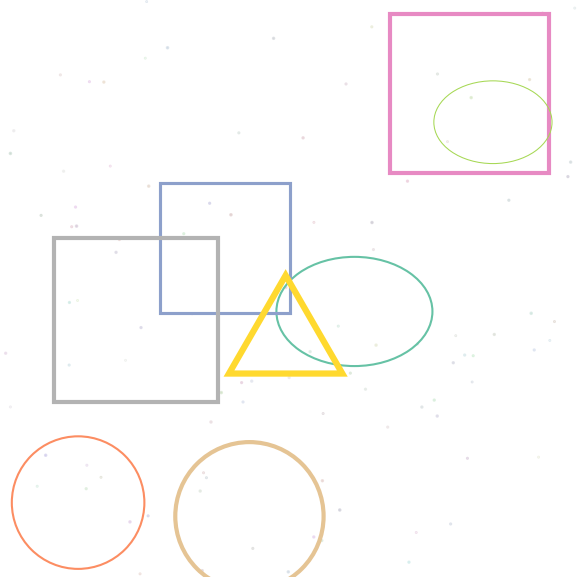[{"shape": "oval", "thickness": 1, "radius": 0.68, "center": [0.614, 0.46]}, {"shape": "circle", "thickness": 1, "radius": 0.57, "center": [0.135, 0.129]}, {"shape": "square", "thickness": 1.5, "radius": 0.56, "center": [0.39, 0.57]}, {"shape": "square", "thickness": 2, "radius": 0.69, "center": [0.813, 0.837]}, {"shape": "oval", "thickness": 0.5, "radius": 0.51, "center": [0.854, 0.788]}, {"shape": "triangle", "thickness": 3, "radius": 0.57, "center": [0.495, 0.409]}, {"shape": "circle", "thickness": 2, "radius": 0.64, "center": [0.432, 0.105]}, {"shape": "square", "thickness": 2, "radius": 0.71, "center": [0.235, 0.445]}]